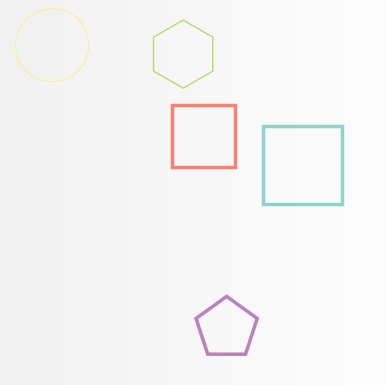[{"shape": "square", "thickness": 2.5, "radius": 0.51, "center": [0.78, 0.571]}, {"shape": "square", "thickness": 2.5, "radius": 0.41, "center": [0.526, 0.647]}, {"shape": "hexagon", "thickness": 1, "radius": 0.44, "center": [0.473, 0.859]}, {"shape": "pentagon", "thickness": 2.5, "radius": 0.41, "center": [0.585, 0.147]}, {"shape": "circle", "thickness": 0.5, "radius": 0.47, "center": [0.135, 0.883]}]